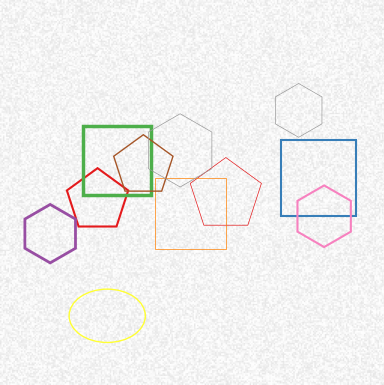[{"shape": "pentagon", "thickness": 0.5, "radius": 0.49, "center": [0.587, 0.494]}, {"shape": "pentagon", "thickness": 1.5, "radius": 0.42, "center": [0.253, 0.479]}, {"shape": "square", "thickness": 1.5, "radius": 0.49, "center": [0.828, 0.538]}, {"shape": "square", "thickness": 2.5, "radius": 0.45, "center": [0.303, 0.583]}, {"shape": "hexagon", "thickness": 2, "radius": 0.38, "center": [0.13, 0.393]}, {"shape": "square", "thickness": 0.5, "radius": 0.46, "center": [0.495, 0.445]}, {"shape": "oval", "thickness": 1, "radius": 0.49, "center": [0.279, 0.18]}, {"shape": "pentagon", "thickness": 1, "radius": 0.4, "center": [0.372, 0.569]}, {"shape": "hexagon", "thickness": 1.5, "radius": 0.4, "center": [0.842, 0.438]}, {"shape": "hexagon", "thickness": 0.5, "radius": 0.35, "center": [0.776, 0.713]}, {"shape": "hexagon", "thickness": 0.5, "radius": 0.48, "center": [0.468, 0.609]}]